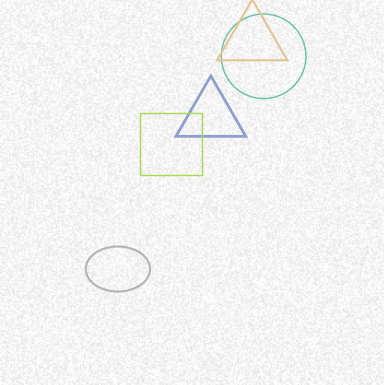[{"shape": "circle", "thickness": 1, "radius": 0.55, "center": [0.685, 0.854]}, {"shape": "triangle", "thickness": 2, "radius": 0.52, "center": [0.548, 0.698]}, {"shape": "square", "thickness": 1, "radius": 0.4, "center": [0.444, 0.626]}, {"shape": "triangle", "thickness": 1.5, "radius": 0.53, "center": [0.655, 0.896]}, {"shape": "oval", "thickness": 1.5, "radius": 0.42, "center": [0.306, 0.301]}]